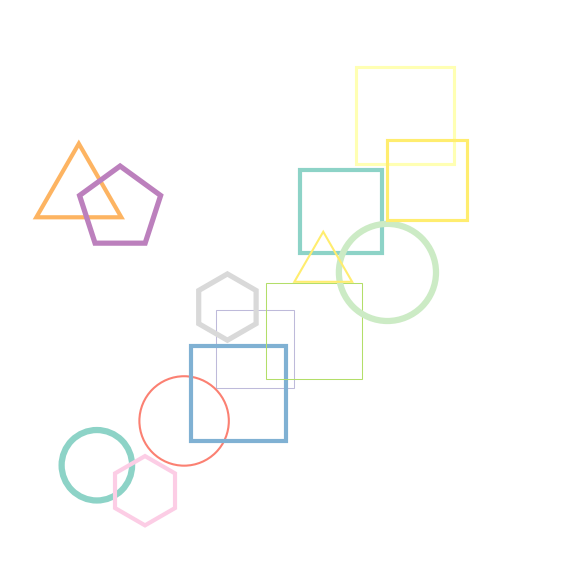[{"shape": "square", "thickness": 2, "radius": 0.36, "center": [0.59, 0.633]}, {"shape": "circle", "thickness": 3, "radius": 0.3, "center": [0.168, 0.194]}, {"shape": "square", "thickness": 1.5, "radius": 0.42, "center": [0.701, 0.799]}, {"shape": "square", "thickness": 0.5, "radius": 0.34, "center": [0.441, 0.394]}, {"shape": "circle", "thickness": 1, "radius": 0.39, "center": [0.319, 0.27]}, {"shape": "square", "thickness": 2, "radius": 0.41, "center": [0.413, 0.317]}, {"shape": "triangle", "thickness": 2, "radius": 0.42, "center": [0.136, 0.665]}, {"shape": "square", "thickness": 0.5, "radius": 0.41, "center": [0.543, 0.426]}, {"shape": "hexagon", "thickness": 2, "radius": 0.3, "center": [0.251, 0.149]}, {"shape": "hexagon", "thickness": 2.5, "radius": 0.29, "center": [0.394, 0.467]}, {"shape": "pentagon", "thickness": 2.5, "radius": 0.37, "center": [0.208, 0.638]}, {"shape": "circle", "thickness": 3, "radius": 0.42, "center": [0.671, 0.527]}, {"shape": "square", "thickness": 1.5, "radius": 0.34, "center": [0.739, 0.688]}, {"shape": "triangle", "thickness": 1, "radius": 0.29, "center": [0.56, 0.54]}]